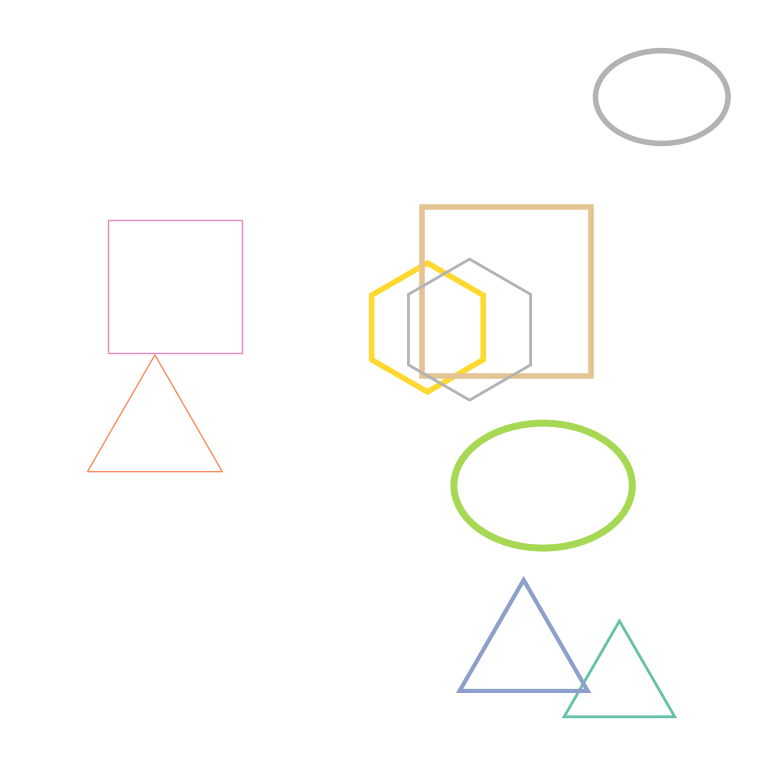[{"shape": "triangle", "thickness": 1, "radius": 0.41, "center": [0.804, 0.111]}, {"shape": "triangle", "thickness": 0.5, "radius": 0.51, "center": [0.201, 0.438]}, {"shape": "triangle", "thickness": 1.5, "radius": 0.48, "center": [0.68, 0.151]}, {"shape": "square", "thickness": 0.5, "radius": 0.43, "center": [0.227, 0.628]}, {"shape": "oval", "thickness": 2.5, "radius": 0.58, "center": [0.705, 0.369]}, {"shape": "hexagon", "thickness": 2, "radius": 0.42, "center": [0.555, 0.575]}, {"shape": "square", "thickness": 2, "radius": 0.55, "center": [0.658, 0.621]}, {"shape": "hexagon", "thickness": 1, "radius": 0.46, "center": [0.61, 0.572]}, {"shape": "oval", "thickness": 2, "radius": 0.43, "center": [0.859, 0.874]}]